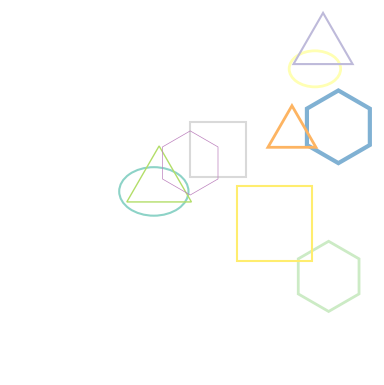[{"shape": "oval", "thickness": 1.5, "radius": 0.45, "center": [0.4, 0.503]}, {"shape": "oval", "thickness": 2, "radius": 0.33, "center": [0.818, 0.821]}, {"shape": "triangle", "thickness": 1.5, "radius": 0.44, "center": [0.839, 0.878]}, {"shape": "hexagon", "thickness": 3, "radius": 0.47, "center": [0.879, 0.671]}, {"shape": "triangle", "thickness": 2, "radius": 0.36, "center": [0.758, 0.653]}, {"shape": "triangle", "thickness": 1, "radius": 0.48, "center": [0.413, 0.524]}, {"shape": "square", "thickness": 1.5, "radius": 0.36, "center": [0.566, 0.611]}, {"shape": "hexagon", "thickness": 0.5, "radius": 0.42, "center": [0.494, 0.577]}, {"shape": "hexagon", "thickness": 2, "radius": 0.46, "center": [0.854, 0.282]}, {"shape": "square", "thickness": 1.5, "radius": 0.49, "center": [0.713, 0.42]}]